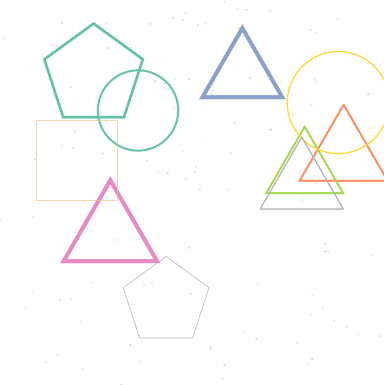[{"shape": "pentagon", "thickness": 2, "radius": 0.67, "center": [0.243, 0.804]}, {"shape": "circle", "thickness": 1.5, "radius": 0.52, "center": [0.359, 0.713]}, {"shape": "triangle", "thickness": 1.5, "radius": 0.66, "center": [0.893, 0.596]}, {"shape": "triangle", "thickness": 3, "radius": 0.6, "center": [0.629, 0.807]}, {"shape": "triangle", "thickness": 3, "radius": 0.7, "center": [0.287, 0.392]}, {"shape": "triangle", "thickness": 1.5, "radius": 0.58, "center": [0.791, 0.556]}, {"shape": "circle", "thickness": 1, "radius": 0.66, "center": [0.879, 0.734]}, {"shape": "square", "thickness": 0.5, "radius": 0.52, "center": [0.199, 0.584]}, {"shape": "triangle", "thickness": 1, "radius": 0.62, "center": [0.784, 0.519]}, {"shape": "pentagon", "thickness": 0.5, "radius": 0.59, "center": [0.431, 0.217]}]